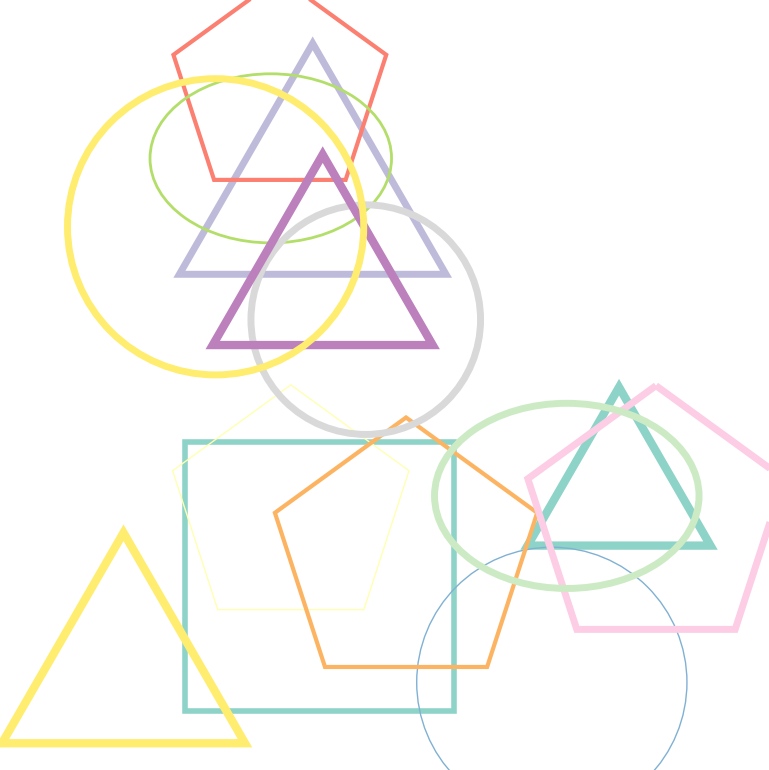[{"shape": "triangle", "thickness": 3, "radius": 0.69, "center": [0.804, 0.36]}, {"shape": "square", "thickness": 2, "radius": 0.87, "center": [0.415, 0.251]}, {"shape": "pentagon", "thickness": 0.5, "radius": 0.81, "center": [0.378, 0.339]}, {"shape": "triangle", "thickness": 2.5, "radius": 1.0, "center": [0.406, 0.744]}, {"shape": "pentagon", "thickness": 1.5, "radius": 0.73, "center": [0.363, 0.884]}, {"shape": "circle", "thickness": 0.5, "radius": 0.88, "center": [0.717, 0.114]}, {"shape": "pentagon", "thickness": 1.5, "radius": 0.9, "center": [0.527, 0.279]}, {"shape": "oval", "thickness": 1, "radius": 0.78, "center": [0.352, 0.794]}, {"shape": "pentagon", "thickness": 2.5, "radius": 0.87, "center": [0.852, 0.324]}, {"shape": "circle", "thickness": 2.5, "radius": 0.75, "center": [0.475, 0.585]}, {"shape": "triangle", "thickness": 3, "radius": 0.82, "center": [0.419, 0.634]}, {"shape": "oval", "thickness": 2.5, "radius": 0.86, "center": [0.736, 0.356]}, {"shape": "triangle", "thickness": 3, "radius": 0.91, "center": [0.16, 0.126]}, {"shape": "circle", "thickness": 2.5, "radius": 0.96, "center": [0.28, 0.705]}]